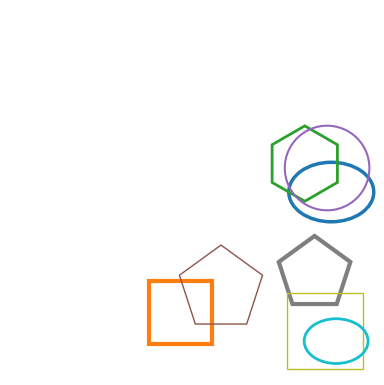[{"shape": "oval", "thickness": 2.5, "radius": 0.55, "center": [0.86, 0.501]}, {"shape": "square", "thickness": 3, "radius": 0.41, "center": [0.468, 0.188]}, {"shape": "hexagon", "thickness": 2, "radius": 0.49, "center": [0.792, 0.575]}, {"shape": "circle", "thickness": 1.5, "radius": 0.55, "center": [0.85, 0.564]}, {"shape": "pentagon", "thickness": 1, "radius": 0.57, "center": [0.574, 0.25]}, {"shape": "pentagon", "thickness": 3, "radius": 0.49, "center": [0.817, 0.289]}, {"shape": "square", "thickness": 1, "radius": 0.49, "center": [0.844, 0.14]}, {"shape": "oval", "thickness": 2, "radius": 0.42, "center": [0.873, 0.114]}]